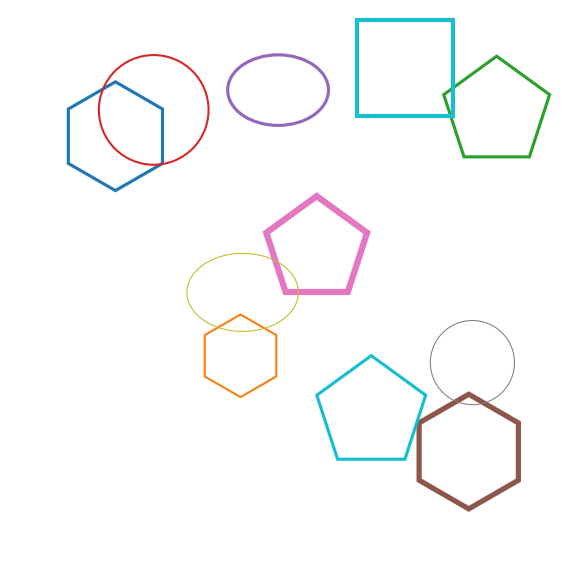[{"shape": "hexagon", "thickness": 1.5, "radius": 0.47, "center": [0.2, 0.763]}, {"shape": "hexagon", "thickness": 1, "radius": 0.36, "center": [0.417, 0.383]}, {"shape": "pentagon", "thickness": 1.5, "radius": 0.48, "center": [0.86, 0.805]}, {"shape": "circle", "thickness": 1, "radius": 0.47, "center": [0.266, 0.809]}, {"shape": "oval", "thickness": 1.5, "radius": 0.44, "center": [0.482, 0.843]}, {"shape": "hexagon", "thickness": 2.5, "radius": 0.5, "center": [0.812, 0.217]}, {"shape": "pentagon", "thickness": 3, "radius": 0.46, "center": [0.548, 0.568]}, {"shape": "circle", "thickness": 0.5, "radius": 0.36, "center": [0.818, 0.371]}, {"shape": "oval", "thickness": 0.5, "radius": 0.48, "center": [0.42, 0.493]}, {"shape": "square", "thickness": 2, "radius": 0.41, "center": [0.701, 0.882]}, {"shape": "pentagon", "thickness": 1.5, "radius": 0.5, "center": [0.643, 0.284]}]